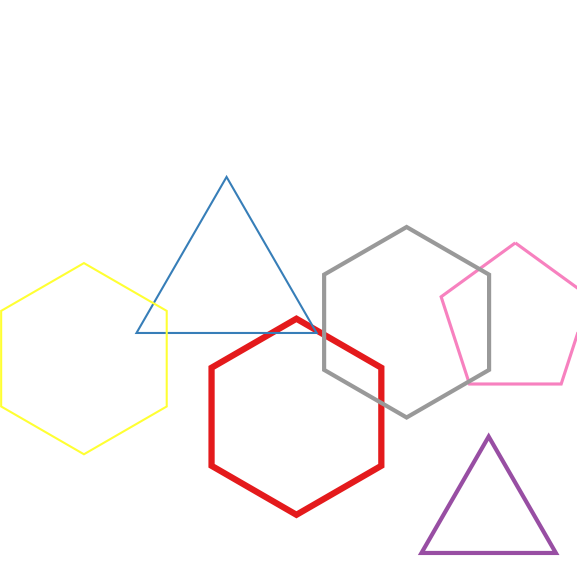[{"shape": "hexagon", "thickness": 3, "radius": 0.85, "center": [0.513, 0.277]}, {"shape": "triangle", "thickness": 1, "radius": 0.9, "center": [0.392, 0.513]}, {"shape": "triangle", "thickness": 2, "radius": 0.67, "center": [0.846, 0.109]}, {"shape": "hexagon", "thickness": 1, "radius": 0.83, "center": [0.145, 0.378]}, {"shape": "pentagon", "thickness": 1.5, "radius": 0.68, "center": [0.892, 0.443]}, {"shape": "hexagon", "thickness": 2, "radius": 0.82, "center": [0.704, 0.441]}]